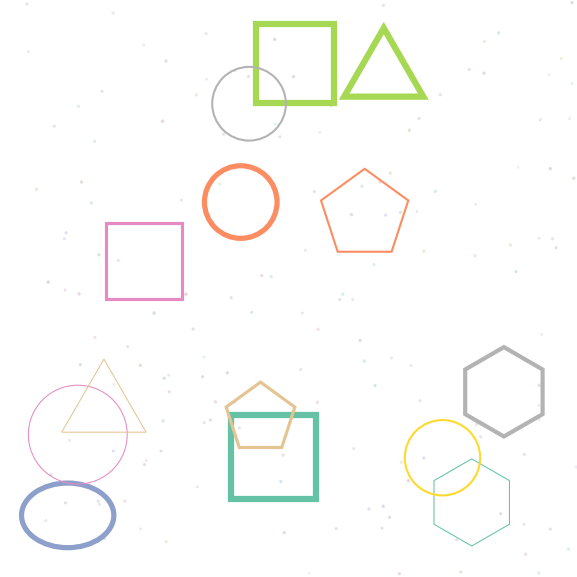[{"shape": "hexagon", "thickness": 0.5, "radius": 0.38, "center": [0.817, 0.129]}, {"shape": "square", "thickness": 3, "radius": 0.36, "center": [0.474, 0.208]}, {"shape": "circle", "thickness": 2.5, "radius": 0.31, "center": [0.417, 0.649]}, {"shape": "pentagon", "thickness": 1, "radius": 0.4, "center": [0.631, 0.627]}, {"shape": "oval", "thickness": 2.5, "radius": 0.4, "center": [0.117, 0.107]}, {"shape": "square", "thickness": 1.5, "radius": 0.33, "center": [0.25, 0.547]}, {"shape": "circle", "thickness": 0.5, "radius": 0.43, "center": [0.135, 0.247]}, {"shape": "square", "thickness": 3, "radius": 0.34, "center": [0.511, 0.889]}, {"shape": "triangle", "thickness": 3, "radius": 0.4, "center": [0.664, 0.871]}, {"shape": "circle", "thickness": 1, "radius": 0.33, "center": [0.766, 0.206]}, {"shape": "triangle", "thickness": 0.5, "radius": 0.42, "center": [0.18, 0.293]}, {"shape": "pentagon", "thickness": 1.5, "radius": 0.31, "center": [0.451, 0.275]}, {"shape": "circle", "thickness": 1, "radius": 0.32, "center": [0.431, 0.819]}, {"shape": "hexagon", "thickness": 2, "radius": 0.39, "center": [0.873, 0.321]}]